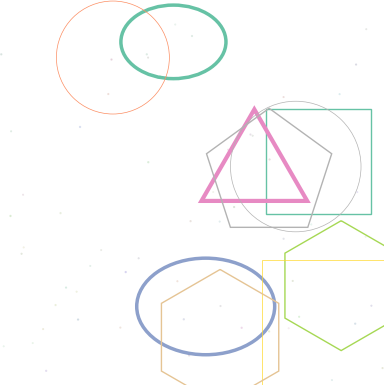[{"shape": "oval", "thickness": 2.5, "radius": 0.68, "center": [0.45, 0.891]}, {"shape": "square", "thickness": 1, "radius": 0.68, "center": [0.828, 0.581]}, {"shape": "circle", "thickness": 0.5, "radius": 0.73, "center": [0.293, 0.851]}, {"shape": "oval", "thickness": 2.5, "radius": 0.9, "center": [0.534, 0.204]}, {"shape": "triangle", "thickness": 3, "radius": 0.79, "center": [0.661, 0.557]}, {"shape": "hexagon", "thickness": 1, "radius": 0.84, "center": [0.886, 0.258]}, {"shape": "square", "thickness": 0.5, "radius": 0.9, "center": [0.859, 0.146]}, {"shape": "hexagon", "thickness": 1, "radius": 0.88, "center": [0.572, 0.124]}, {"shape": "circle", "thickness": 0.5, "radius": 0.85, "center": [0.768, 0.567]}, {"shape": "pentagon", "thickness": 1, "radius": 0.85, "center": [0.699, 0.548]}]